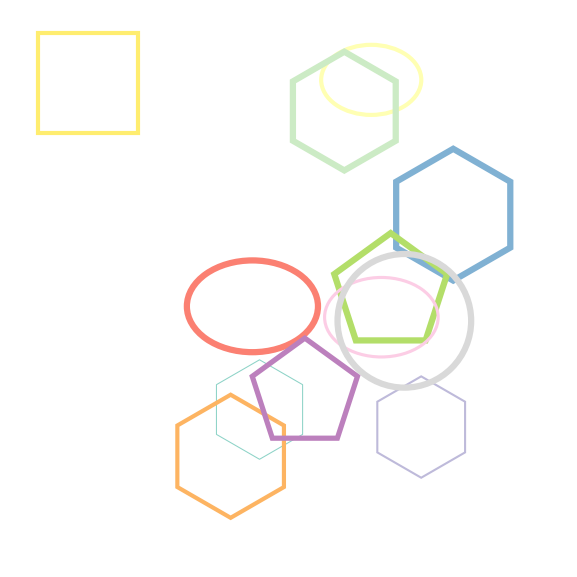[{"shape": "hexagon", "thickness": 0.5, "radius": 0.43, "center": [0.449, 0.29]}, {"shape": "oval", "thickness": 2, "radius": 0.43, "center": [0.643, 0.861]}, {"shape": "hexagon", "thickness": 1, "radius": 0.44, "center": [0.729, 0.26]}, {"shape": "oval", "thickness": 3, "radius": 0.57, "center": [0.437, 0.469]}, {"shape": "hexagon", "thickness": 3, "radius": 0.57, "center": [0.785, 0.627]}, {"shape": "hexagon", "thickness": 2, "radius": 0.53, "center": [0.399, 0.209]}, {"shape": "pentagon", "thickness": 3, "radius": 0.51, "center": [0.677, 0.493]}, {"shape": "oval", "thickness": 1.5, "radius": 0.49, "center": [0.66, 0.45]}, {"shape": "circle", "thickness": 3, "radius": 0.58, "center": [0.7, 0.444]}, {"shape": "pentagon", "thickness": 2.5, "radius": 0.48, "center": [0.528, 0.318]}, {"shape": "hexagon", "thickness": 3, "radius": 0.51, "center": [0.596, 0.807]}, {"shape": "square", "thickness": 2, "radius": 0.43, "center": [0.153, 0.855]}]